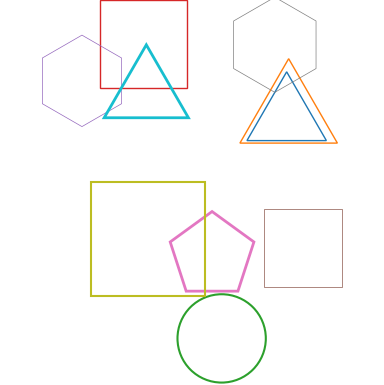[{"shape": "triangle", "thickness": 1, "radius": 0.6, "center": [0.745, 0.694]}, {"shape": "triangle", "thickness": 1, "radius": 0.73, "center": [0.75, 0.701]}, {"shape": "circle", "thickness": 1.5, "radius": 0.57, "center": [0.576, 0.121]}, {"shape": "square", "thickness": 1, "radius": 0.57, "center": [0.373, 0.886]}, {"shape": "hexagon", "thickness": 0.5, "radius": 0.59, "center": [0.213, 0.79]}, {"shape": "square", "thickness": 0.5, "radius": 0.51, "center": [0.788, 0.356]}, {"shape": "pentagon", "thickness": 2, "radius": 0.57, "center": [0.551, 0.336]}, {"shape": "hexagon", "thickness": 0.5, "radius": 0.62, "center": [0.714, 0.884]}, {"shape": "square", "thickness": 1.5, "radius": 0.74, "center": [0.385, 0.38]}, {"shape": "triangle", "thickness": 2, "radius": 0.63, "center": [0.38, 0.757]}]